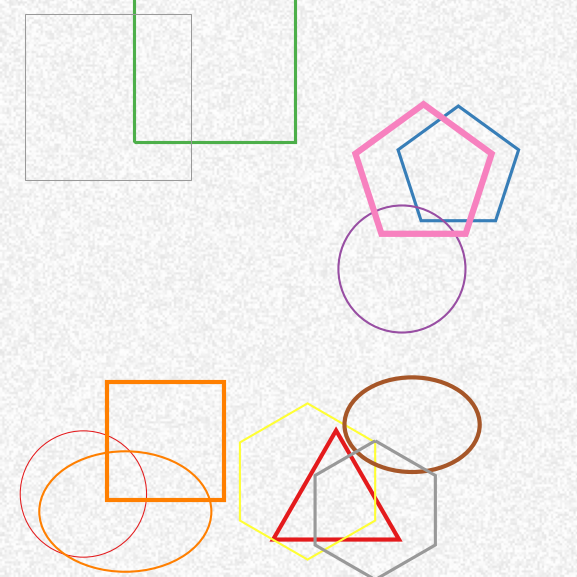[{"shape": "triangle", "thickness": 2, "radius": 0.63, "center": [0.582, 0.128]}, {"shape": "circle", "thickness": 0.5, "radius": 0.55, "center": [0.144, 0.144]}, {"shape": "pentagon", "thickness": 1.5, "radius": 0.55, "center": [0.794, 0.706]}, {"shape": "square", "thickness": 1.5, "radius": 0.7, "center": [0.371, 0.892]}, {"shape": "circle", "thickness": 1, "radius": 0.55, "center": [0.696, 0.533]}, {"shape": "oval", "thickness": 1, "radius": 0.74, "center": [0.217, 0.113]}, {"shape": "square", "thickness": 2, "radius": 0.51, "center": [0.287, 0.235]}, {"shape": "hexagon", "thickness": 1, "radius": 0.68, "center": [0.533, 0.165]}, {"shape": "oval", "thickness": 2, "radius": 0.59, "center": [0.714, 0.264]}, {"shape": "pentagon", "thickness": 3, "radius": 0.62, "center": [0.733, 0.695]}, {"shape": "hexagon", "thickness": 1.5, "radius": 0.6, "center": [0.65, 0.116]}, {"shape": "square", "thickness": 0.5, "radius": 0.72, "center": [0.187, 0.831]}]